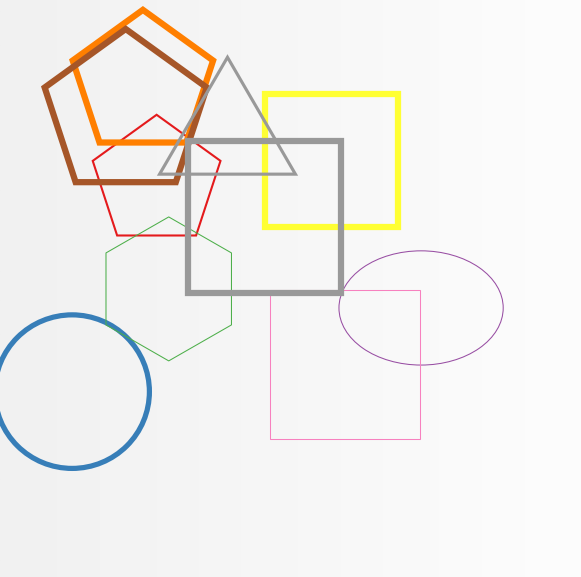[{"shape": "pentagon", "thickness": 1, "radius": 0.58, "center": [0.269, 0.685]}, {"shape": "circle", "thickness": 2.5, "radius": 0.66, "center": [0.124, 0.321]}, {"shape": "hexagon", "thickness": 0.5, "radius": 0.62, "center": [0.29, 0.499]}, {"shape": "oval", "thickness": 0.5, "radius": 0.71, "center": [0.724, 0.466]}, {"shape": "pentagon", "thickness": 3, "radius": 0.63, "center": [0.246, 0.855]}, {"shape": "square", "thickness": 3, "radius": 0.57, "center": [0.571, 0.721]}, {"shape": "pentagon", "thickness": 3, "radius": 0.73, "center": [0.216, 0.802]}, {"shape": "square", "thickness": 0.5, "radius": 0.64, "center": [0.594, 0.368]}, {"shape": "triangle", "thickness": 1.5, "radius": 0.67, "center": [0.391, 0.765]}, {"shape": "square", "thickness": 3, "radius": 0.66, "center": [0.455, 0.623]}]